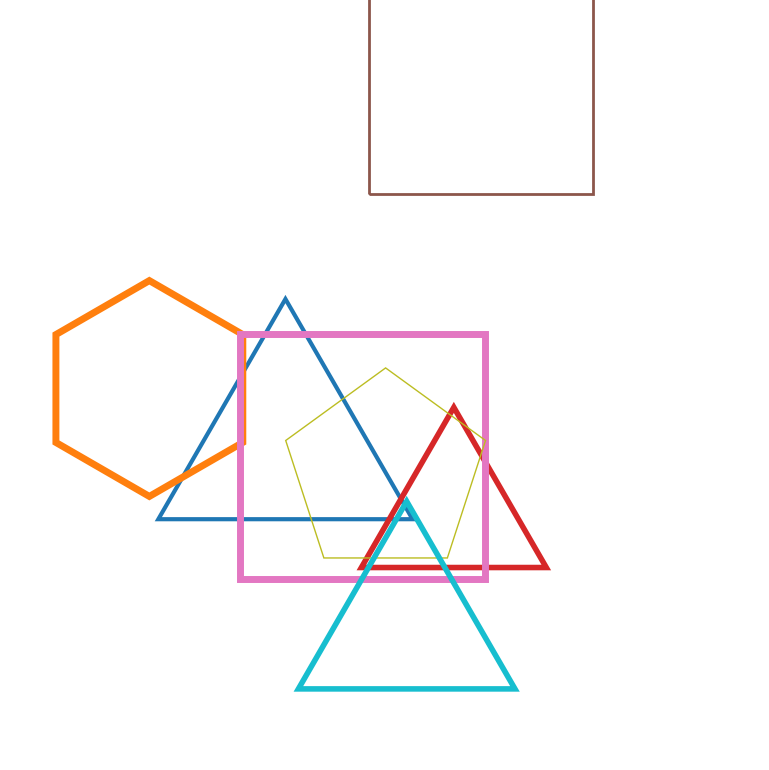[{"shape": "triangle", "thickness": 1.5, "radius": 0.95, "center": [0.371, 0.421]}, {"shape": "hexagon", "thickness": 2.5, "radius": 0.7, "center": [0.194, 0.495]}, {"shape": "triangle", "thickness": 2, "radius": 0.69, "center": [0.589, 0.332]}, {"shape": "square", "thickness": 1, "radius": 0.72, "center": [0.625, 0.894]}, {"shape": "square", "thickness": 2.5, "radius": 0.8, "center": [0.47, 0.407]}, {"shape": "pentagon", "thickness": 0.5, "radius": 0.68, "center": [0.501, 0.386]}, {"shape": "triangle", "thickness": 2, "radius": 0.81, "center": [0.528, 0.187]}]